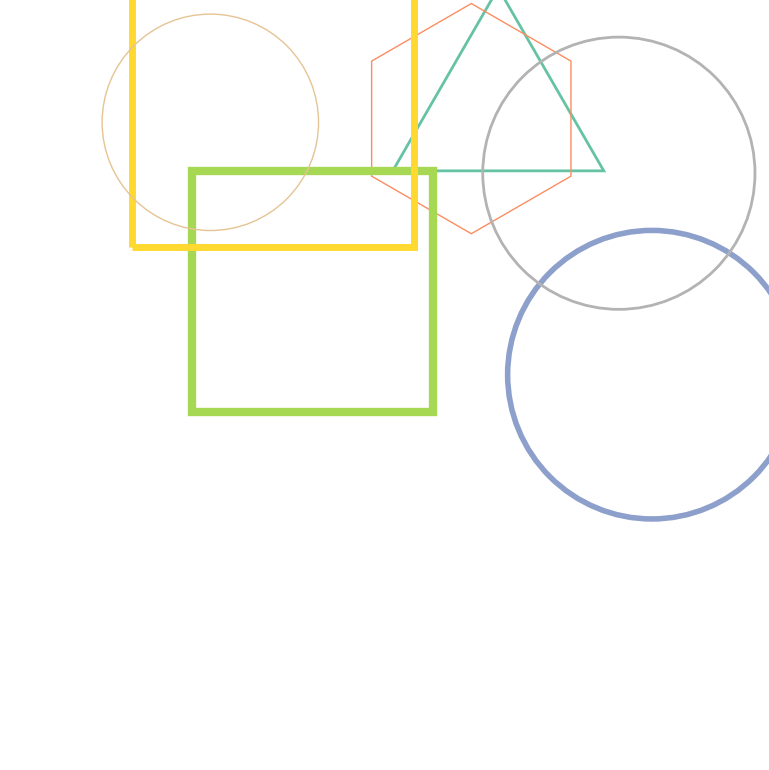[{"shape": "triangle", "thickness": 1, "radius": 0.79, "center": [0.647, 0.857]}, {"shape": "hexagon", "thickness": 0.5, "radius": 0.75, "center": [0.612, 0.846]}, {"shape": "circle", "thickness": 2, "radius": 0.94, "center": [0.847, 0.513]}, {"shape": "square", "thickness": 3, "radius": 0.78, "center": [0.406, 0.622]}, {"shape": "square", "thickness": 2.5, "radius": 0.91, "center": [0.355, 0.862]}, {"shape": "circle", "thickness": 0.5, "radius": 0.7, "center": [0.273, 0.841]}, {"shape": "circle", "thickness": 1, "radius": 0.88, "center": [0.804, 0.775]}]